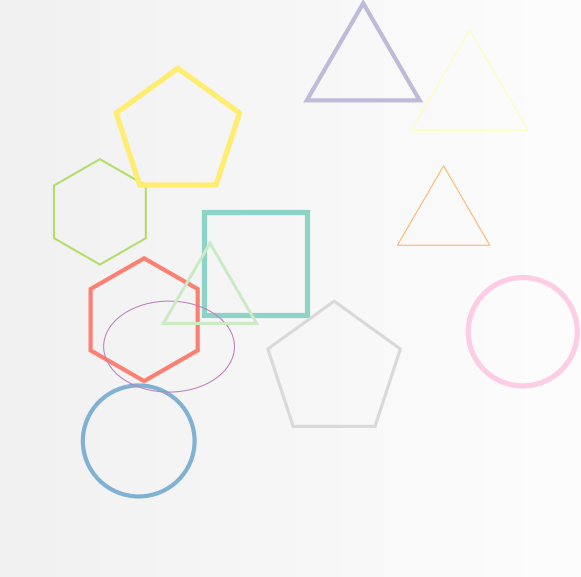[{"shape": "square", "thickness": 2.5, "radius": 0.45, "center": [0.44, 0.543]}, {"shape": "triangle", "thickness": 0.5, "radius": 0.58, "center": [0.808, 0.832]}, {"shape": "triangle", "thickness": 2, "radius": 0.56, "center": [0.625, 0.881]}, {"shape": "hexagon", "thickness": 2, "radius": 0.53, "center": [0.248, 0.446]}, {"shape": "circle", "thickness": 2, "radius": 0.48, "center": [0.239, 0.236]}, {"shape": "triangle", "thickness": 0.5, "radius": 0.46, "center": [0.763, 0.62]}, {"shape": "hexagon", "thickness": 1, "radius": 0.46, "center": [0.172, 0.632]}, {"shape": "circle", "thickness": 2.5, "radius": 0.47, "center": [0.899, 0.425]}, {"shape": "pentagon", "thickness": 1.5, "radius": 0.6, "center": [0.575, 0.358]}, {"shape": "oval", "thickness": 0.5, "radius": 0.56, "center": [0.291, 0.399]}, {"shape": "triangle", "thickness": 1.5, "radius": 0.46, "center": [0.361, 0.485]}, {"shape": "pentagon", "thickness": 2.5, "radius": 0.56, "center": [0.306, 0.769]}]